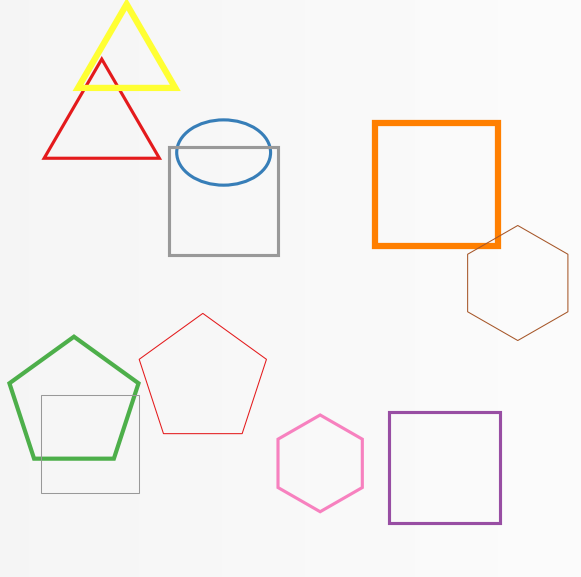[{"shape": "pentagon", "thickness": 0.5, "radius": 0.58, "center": [0.349, 0.341]}, {"shape": "triangle", "thickness": 1.5, "radius": 0.57, "center": [0.175, 0.782]}, {"shape": "oval", "thickness": 1.5, "radius": 0.4, "center": [0.385, 0.735]}, {"shape": "pentagon", "thickness": 2, "radius": 0.58, "center": [0.127, 0.299]}, {"shape": "square", "thickness": 1.5, "radius": 0.48, "center": [0.764, 0.19]}, {"shape": "square", "thickness": 3, "radius": 0.53, "center": [0.751, 0.679]}, {"shape": "triangle", "thickness": 3, "radius": 0.48, "center": [0.218, 0.895]}, {"shape": "hexagon", "thickness": 0.5, "radius": 0.5, "center": [0.891, 0.509]}, {"shape": "hexagon", "thickness": 1.5, "radius": 0.42, "center": [0.551, 0.197]}, {"shape": "square", "thickness": 1.5, "radius": 0.47, "center": [0.385, 0.651]}, {"shape": "square", "thickness": 0.5, "radius": 0.42, "center": [0.155, 0.231]}]